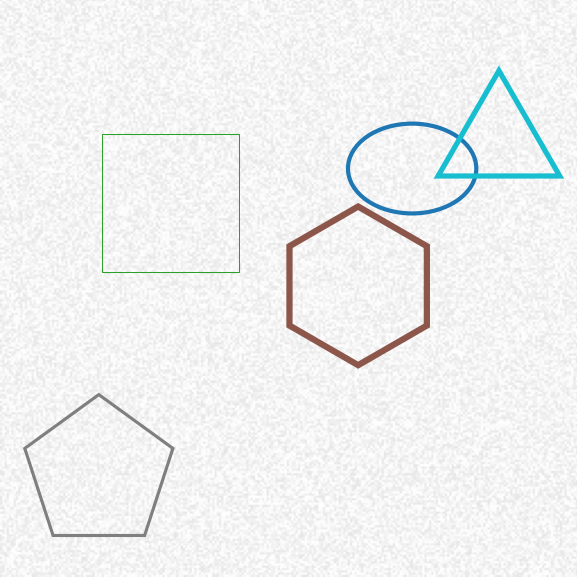[{"shape": "oval", "thickness": 2, "radius": 0.56, "center": [0.714, 0.707]}, {"shape": "square", "thickness": 0.5, "radius": 0.6, "center": [0.296, 0.647]}, {"shape": "hexagon", "thickness": 3, "radius": 0.69, "center": [0.62, 0.504]}, {"shape": "pentagon", "thickness": 1.5, "radius": 0.67, "center": [0.171, 0.181]}, {"shape": "triangle", "thickness": 2.5, "radius": 0.61, "center": [0.864, 0.755]}]